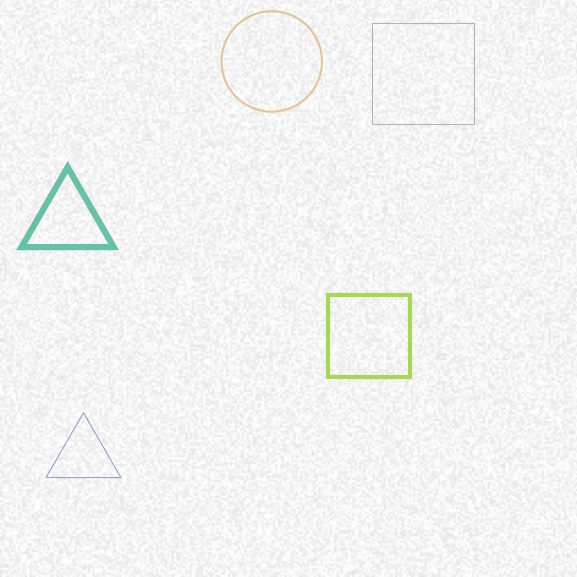[{"shape": "triangle", "thickness": 3, "radius": 0.46, "center": [0.117, 0.617]}, {"shape": "triangle", "thickness": 0.5, "radius": 0.37, "center": [0.145, 0.21]}, {"shape": "square", "thickness": 2, "radius": 0.35, "center": [0.639, 0.418]}, {"shape": "circle", "thickness": 1, "radius": 0.43, "center": [0.471, 0.893]}, {"shape": "square", "thickness": 0.5, "radius": 0.44, "center": [0.733, 0.872]}]